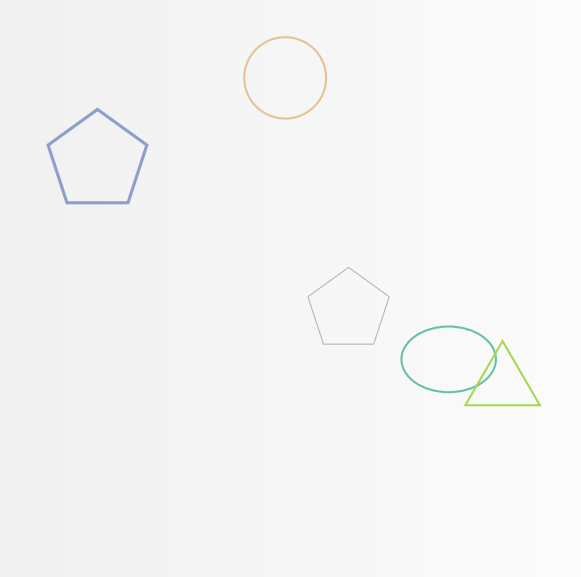[{"shape": "oval", "thickness": 1, "radius": 0.41, "center": [0.772, 0.377]}, {"shape": "pentagon", "thickness": 1.5, "radius": 0.45, "center": [0.168, 0.72]}, {"shape": "triangle", "thickness": 1, "radius": 0.37, "center": [0.865, 0.334]}, {"shape": "circle", "thickness": 1, "radius": 0.35, "center": [0.491, 0.864]}, {"shape": "pentagon", "thickness": 0.5, "radius": 0.37, "center": [0.6, 0.463]}]